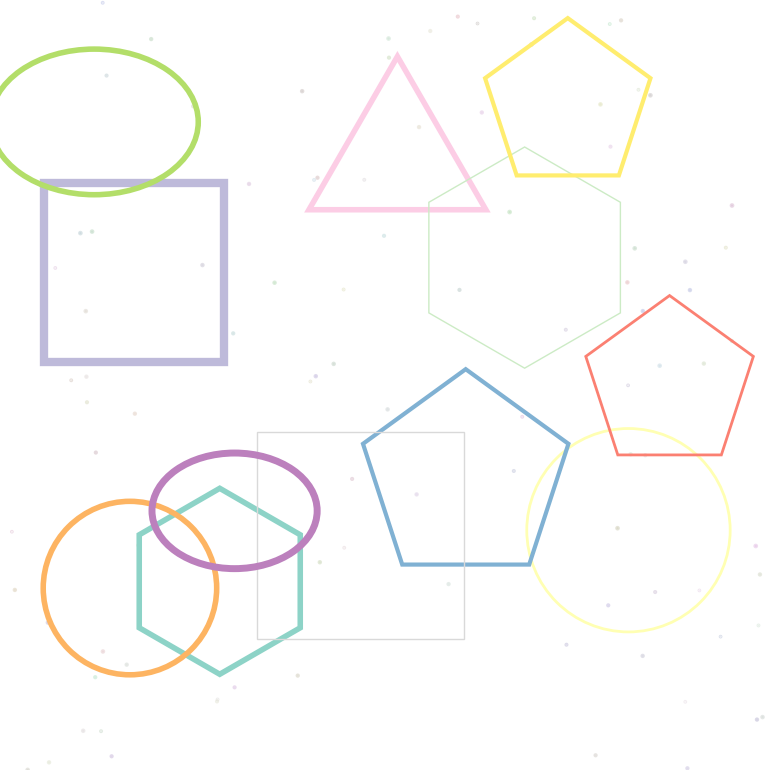[{"shape": "hexagon", "thickness": 2, "radius": 0.6, "center": [0.285, 0.245]}, {"shape": "circle", "thickness": 1, "radius": 0.66, "center": [0.816, 0.311]}, {"shape": "square", "thickness": 3, "radius": 0.58, "center": [0.174, 0.646]}, {"shape": "pentagon", "thickness": 1, "radius": 0.57, "center": [0.87, 0.502]}, {"shape": "pentagon", "thickness": 1.5, "radius": 0.7, "center": [0.605, 0.38]}, {"shape": "circle", "thickness": 2, "radius": 0.56, "center": [0.169, 0.236]}, {"shape": "oval", "thickness": 2, "radius": 0.68, "center": [0.122, 0.842]}, {"shape": "triangle", "thickness": 2, "radius": 0.66, "center": [0.516, 0.794]}, {"shape": "square", "thickness": 0.5, "radius": 0.67, "center": [0.468, 0.305]}, {"shape": "oval", "thickness": 2.5, "radius": 0.54, "center": [0.305, 0.337]}, {"shape": "hexagon", "thickness": 0.5, "radius": 0.72, "center": [0.681, 0.665]}, {"shape": "pentagon", "thickness": 1.5, "radius": 0.56, "center": [0.737, 0.864]}]